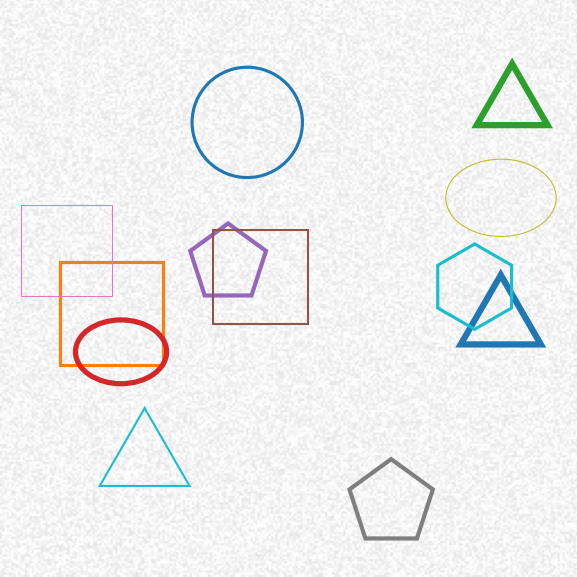[{"shape": "circle", "thickness": 1.5, "radius": 0.48, "center": [0.428, 0.787]}, {"shape": "triangle", "thickness": 3, "radius": 0.4, "center": [0.867, 0.443]}, {"shape": "square", "thickness": 1.5, "radius": 0.44, "center": [0.193, 0.457]}, {"shape": "triangle", "thickness": 3, "radius": 0.35, "center": [0.887, 0.818]}, {"shape": "oval", "thickness": 2.5, "radius": 0.39, "center": [0.21, 0.39]}, {"shape": "pentagon", "thickness": 2, "radius": 0.34, "center": [0.395, 0.543]}, {"shape": "square", "thickness": 1, "radius": 0.41, "center": [0.451, 0.52]}, {"shape": "square", "thickness": 0.5, "radius": 0.39, "center": [0.114, 0.565]}, {"shape": "pentagon", "thickness": 2, "radius": 0.38, "center": [0.677, 0.128]}, {"shape": "oval", "thickness": 0.5, "radius": 0.48, "center": [0.868, 0.657]}, {"shape": "hexagon", "thickness": 1.5, "radius": 0.37, "center": [0.822, 0.503]}, {"shape": "triangle", "thickness": 1, "radius": 0.45, "center": [0.25, 0.203]}]